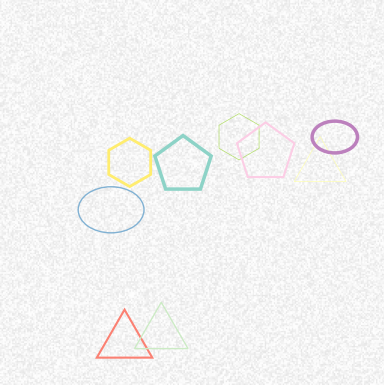[{"shape": "pentagon", "thickness": 2.5, "radius": 0.38, "center": [0.475, 0.571]}, {"shape": "triangle", "thickness": 0.5, "radius": 0.39, "center": [0.832, 0.567]}, {"shape": "triangle", "thickness": 1.5, "radius": 0.42, "center": [0.323, 0.113]}, {"shape": "oval", "thickness": 1, "radius": 0.43, "center": [0.289, 0.455]}, {"shape": "hexagon", "thickness": 0.5, "radius": 0.3, "center": [0.621, 0.645]}, {"shape": "pentagon", "thickness": 1.5, "radius": 0.39, "center": [0.69, 0.604]}, {"shape": "oval", "thickness": 2.5, "radius": 0.29, "center": [0.87, 0.644]}, {"shape": "triangle", "thickness": 1, "radius": 0.4, "center": [0.419, 0.135]}, {"shape": "hexagon", "thickness": 2, "radius": 0.31, "center": [0.337, 0.578]}]